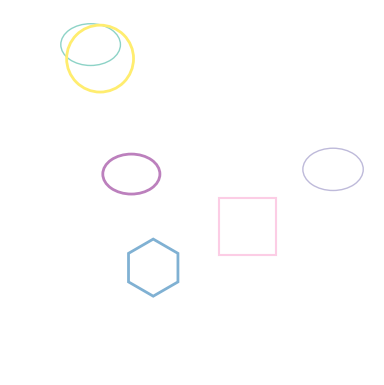[{"shape": "oval", "thickness": 1, "radius": 0.39, "center": [0.235, 0.884]}, {"shape": "oval", "thickness": 1, "radius": 0.39, "center": [0.865, 0.56]}, {"shape": "hexagon", "thickness": 2, "radius": 0.37, "center": [0.398, 0.305]}, {"shape": "square", "thickness": 1.5, "radius": 0.37, "center": [0.643, 0.411]}, {"shape": "oval", "thickness": 2, "radius": 0.37, "center": [0.341, 0.548]}, {"shape": "circle", "thickness": 2, "radius": 0.43, "center": [0.26, 0.848]}]